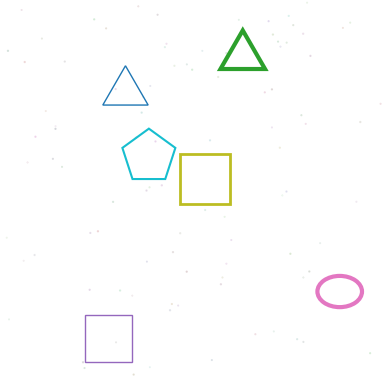[{"shape": "triangle", "thickness": 1, "radius": 0.34, "center": [0.326, 0.761]}, {"shape": "triangle", "thickness": 3, "radius": 0.33, "center": [0.631, 0.854]}, {"shape": "square", "thickness": 1, "radius": 0.31, "center": [0.283, 0.122]}, {"shape": "oval", "thickness": 3, "radius": 0.29, "center": [0.882, 0.243]}, {"shape": "square", "thickness": 2, "radius": 0.33, "center": [0.533, 0.536]}, {"shape": "pentagon", "thickness": 1.5, "radius": 0.36, "center": [0.387, 0.593]}]